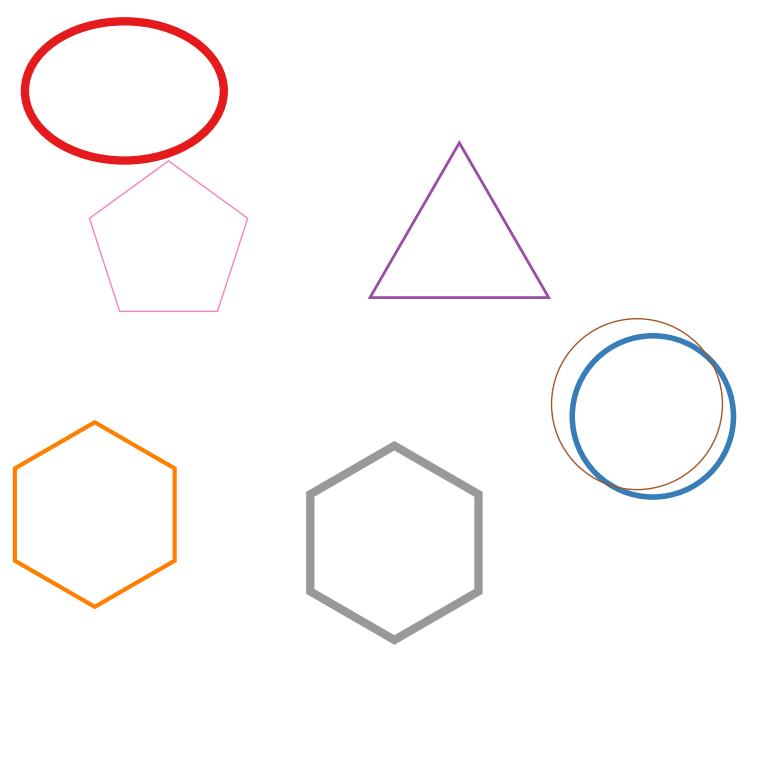[{"shape": "oval", "thickness": 3, "radius": 0.65, "center": [0.162, 0.882]}, {"shape": "circle", "thickness": 2, "radius": 0.52, "center": [0.848, 0.459]}, {"shape": "triangle", "thickness": 1, "radius": 0.67, "center": [0.597, 0.681]}, {"shape": "hexagon", "thickness": 1.5, "radius": 0.6, "center": [0.123, 0.332]}, {"shape": "circle", "thickness": 0.5, "radius": 0.55, "center": [0.827, 0.475]}, {"shape": "pentagon", "thickness": 0.5, "radius": 0.54, "center": [0.219, 0.683]}, {"shape": "hexagon", "thickness": 3, "radius": 0.63, "center": [0.512, 0.295]}]